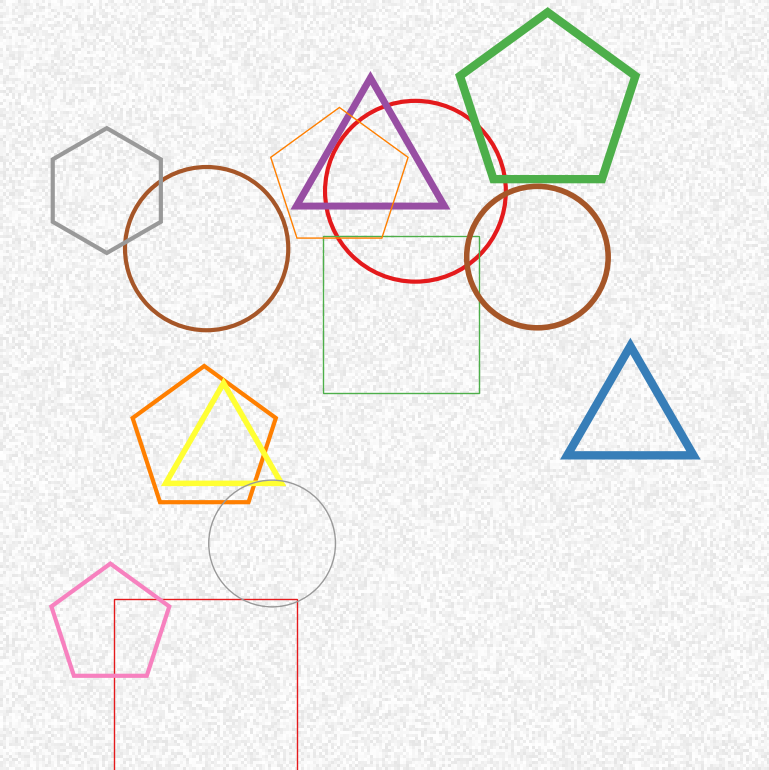[{"shape": "square", "thickness": 0.5, "radius": 0.6, "center": [0.267, 0.103]}, {"shape": "circle", "thickness": 1.5, "radius": 0.59, "center": [0.54, 0.752]}, {"shape": "triangle", "thickness": 3, "radius": 0.47, "center": [0.819, 0.456]}, {"shape": "square", "thickness": 0.5, "radius": 0.51, "center": [0.521, 0.592]}, {"shape": "pentagon", "thickness": 3, "radius": 0.6, "center": [0.711, 0.864]}, {"shape": "triangle", "thickness": 2.5, "radius": 0.55, "center": [0.481, 0.788]}, {"shape": "pentagon", "thickness": 0.5, "radius": 0.47, "center": [0.441, 0.767]}, {"shape": "pentagon", "thickness": 1.5, "radius": 0.49, "center": [0.265, 0.427]}, {"shape": "triangle", "thickness": 2, "radius": 0.43, "center": [0.29, 0.416]}, {"shape": "circle", "thickness": 2, "radius": 0.46, "center": [0.698, 0.666]}, {"shape": "circle", "thickness": 1.5, "radius": 0.53, "center": [0.268, 0.677]}, {"shape": "pentagon", "thickness": 1.5, "radius": 0.4, "center": [0.143, 0.187]}, {"shape": "hexagon", "thickness": 1.5, "radius": 0.41, "center": [0.139, 0.752]}, {"shape": "circle", "thickness": 0.5, "radius": 0.41, "center": [0.353, 0.294]}]